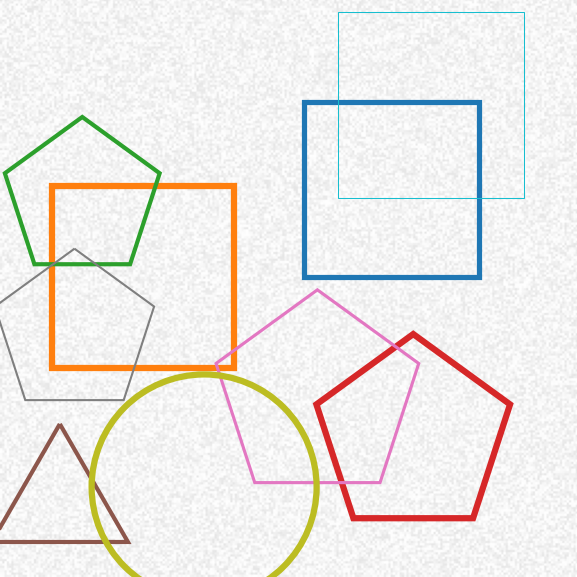[{"shape": "square", "thickness": 2.5, "radius": 0.76, "center": [0.678, 0.671]}, {"shape": "square", "thickness": 3, "radius": 0.79, "center": [0.248, 0.52]}, {"shape": "pentagon", "thickness": 2, "radius": 0.7, "center": [0.142, 0.656]}, {"shape": "pentagon", "thickness": 3, "radius": 0.88, "center": [0.716, 0.244]}, {"shape": "triangle", "thickness": 2, "radius": 0.68, "center": [0.104, 0.129]}, {"shape": "pentagon", "thickness": 1.5, "radius": 0.92, "center": [0.55, 0.313]}, {"shape": "pentagon", "thickness": 1, "radius": 0.72, "center": [0.129, 0.424]}, {"shape": "circle", "thickness": 3, "radius": 0.97, "center": [0.353, 0.156]}, {"shape": "square", "thickness": 0.5, "radius": 0.8, "center": [0.746, 0.818]}]